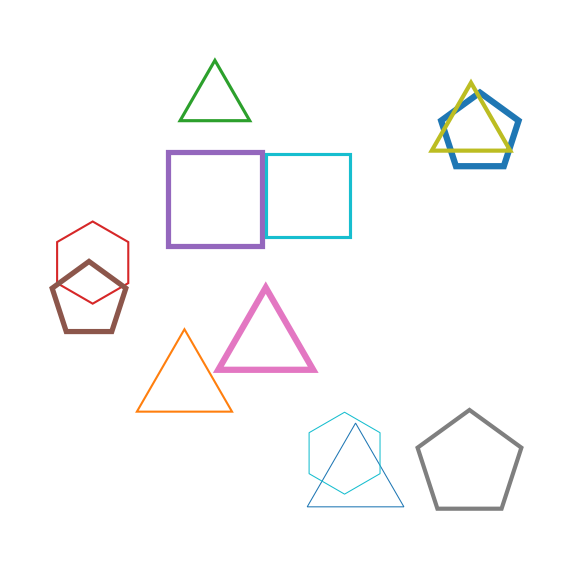[{"shape": "pentagon", "thickness": 3, "radius": 0.35, "center": [0.831, 0.768]}, {"shape": "triangle", "thickness": 0.5, "radius": 0.48, "center": [0.616, 0.17]}, {"shape": "triangle", "thickness": 1, "radius": 0.48, "center": [0.319, 0.334]}, {"shape": "triangle", "thickness": 1.5, "radius": 0.35, "center": [0.372, 0.825]}, {"shape": "hexagon", "thickness": 1, "radius": 0.36, "center": [0.161, 0.544]}, {"shape": "square", "thickness": 2.5, "radius": 0.41, "center": [0.373, 0.654]}, {"shape": "pentagon", "thickness": 2.5, "radius": 0.34, "center": [0.154, 0.479]}, {"shape": "triangle", "thickness": 3, "radius": 0.47, "center": [0.46, 0.406]}, {"shape": "pentagon", "thickness": 2, "radius": 0.47, "center": [0.813, 0.195]}, {"shape": "triangle", "thickness": 2, "radius": 0.39, "center": [0.816, 0.777]}, {"shape": "square", "thickness": 1.5, "radius": 0.36, "center": [0.534, 0.661]}, {"shape": "hexagon", "thickness": 0.5, "radius": 0.35, "center": [0.597, 0.214]}]